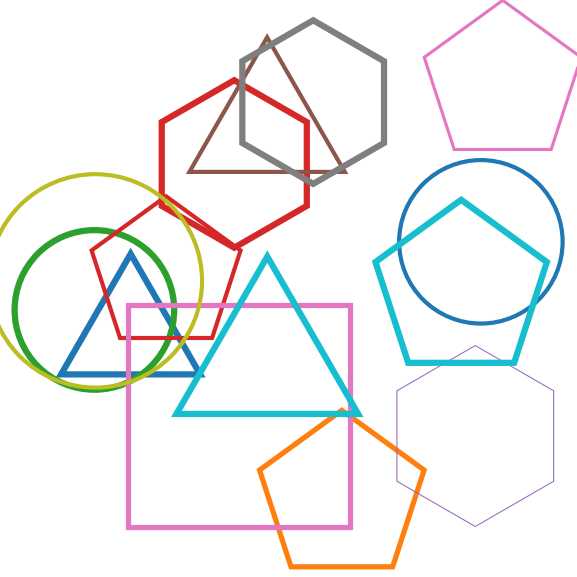[{"shape": "triangle", "thickness": 3, "radius": 0.7, "center": [0.226, 0.42]}, {"shape": "circle", "thickness": 2, "radius": 0.71, "center": [0.833, 0.58]}, {"shape": "pentagon", "thickness": 2.5, "radius": 0.75, "center": [0.592, 0.139]}, {"shape": "circle", "thickness": 3, "radius": 0.69, "center": [0.163, 0.462]}, {"shape": "hexagon", "thickness": 3, "radius": 0.73, "center": [0.406, 0.715]}, {"shape": "pentagon", "thickness": 2, "radius": 0.68, "center": [0.288, 0.524]}, {"shape": "hexagon", "thickness": 0.5, "radius": 0.78, "center": [0.823, 0.244]}, {"shape": "triangle", "thickness": 2, "radius": 0.78, "center": [0.463, 0.779]}, {"shape": "pentagon", "thickness": 1.5, "radius": 0.71, "center": [0.87, 0.856]}, {"shape": "square", "thickness": 2.5, "radius": 0.96, "center": [0.414, 0.279]}, {"shape": "hexagon", "thickness": 3, "radius": 0.71, "center": [0.542, 0.822]}, {"shape": "circle", "thickness": 2, "radius": 0.92, "center": [0.165, 0.513]}, {"shape": "triangle", "thickness": 3, "radius": 0.91, "center": [0.463, 0.373]}, {"shape": "pentagon", "thickness": 3, "radius": 0.78, "center": [0.799, 0.497]}]